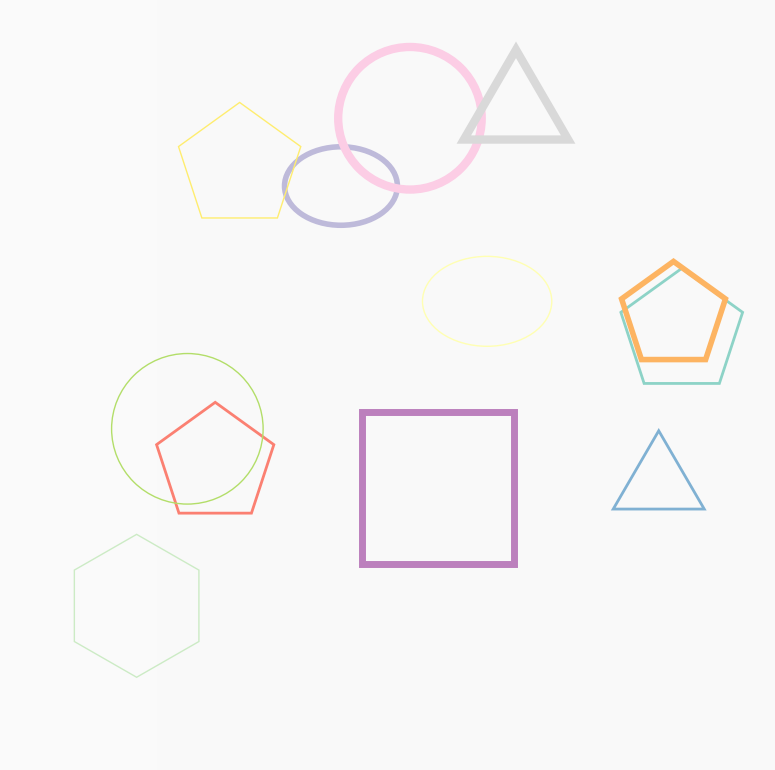[{"shape": "pentagon", "thickness": 1, "radius": 0.41, "center": [0.88, 0.569]}, {"shape": "oval", "thickness": 0.5, "radius": 0.42, "center": [0.629, 0.609]}, {"shape": "oval", "thickness": 2, "radius": 0.36, "center": [0.44, 0.758]}, {"shape": "pentagon", "thickness": 1, "radius": 0.4, "center": [0.278, 0.398]}, {"shape": "triangle", "thickness": 1, "radius": 0.34, "center": [0.85, 0.373]}, {"shape": "pentagon", "thickness": 2, "radius": 0.35, "center": [0.869, 0.59]}, {"shape": "circle", "thickness": 0.5, "radius": 0.49, "center": [0.242, 0.443]}, {"shape": "circle", "thickness": 3, "radius": 0.46, "center": [0.529, 0.846]}, {"shape": "triangle", "thickness": 3, "radius": 0.39, "center": [0.666, 0.858]}, {"shape": "square", "thickness": 2.5, "radius": 0.49, "center": [0.565, 0.366]}, {"shape": "hexagon", "thickness": 0.5, "radius": 0.46, "center": [0.176, 0.213]}, {"shape": "pentagon", "thickness": 0.5, "radius": 0.41, "center": [0.309, 0.784]}]